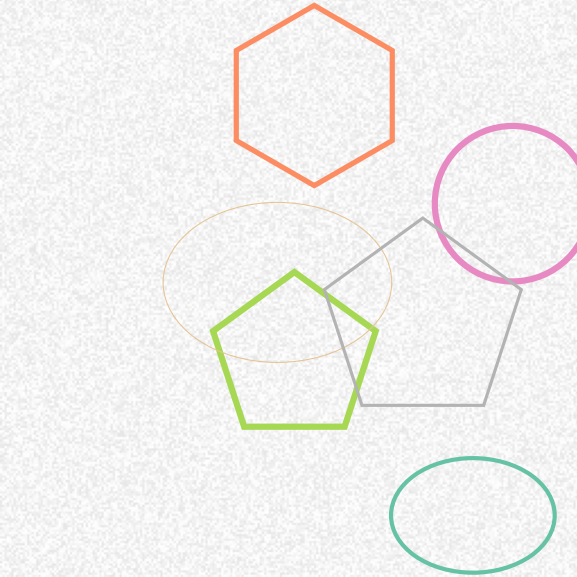[{"shape": "oval", "thickness": 2, "radius": 0.71, "center": [0.819, 0.107]}, {"shape": "hexagon", "thickness": 2.5, "radius": 0.78, "center": [0.544, 0.834]}, {"shape": "circle", "thickness": 3, "radius": 0.67, "center": [0.888, 0.646]}, {"shape": "pentagon", "thickness": 3, "radius": 0.74, "center": [0.51, 0.38]}, {"shape": "oval", "thickness": 0.5, "radius": 0.99, "center": [0.48, 0.51]}, {"shape": "pentagon", "thickness": 1.5, "radius": 0.9, "center": [0.732, 0.442]}]